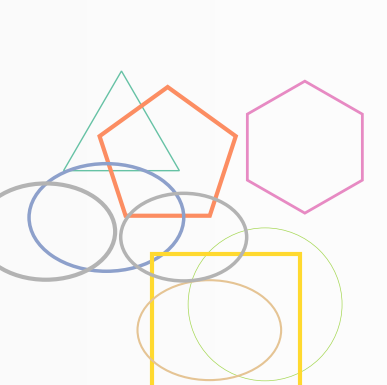[{"shape": "triangle", "thickness": 1, "radius": 0.86, "center": [0.313, 0.643]}, {"shape": "pentagon", "thickness": 3, "radius": 0.92, "center": [0.433, 0.589]}, {"shape": "oval", "thickness": 2.5, "radius": 1.0, "center": [0.275, 0.435]}, {"shape": "hexagon", "thickness": 2, "radius": 0.86, "center": [0.787, 0.618]}, {"shape": "circle", "thickness": 0.5, "radius": 0.99, "center": [0.684, 0.209]}, {"shape": "square", "thickness": 3, "radius": 0.96, "center": [0.583, 0.147]}, {"shape": "oval", "thickness": 1.5, "radius": 0.93, "center": [0.54, 0.142]}, {"shape": "oval", "thickness": 2.5, "radius": 0.81, "center": [0.474, 0.384]}, {"shape": "oval", "thickness": 3, "radius": 0.89, "center": [0.119, 0.398]}]